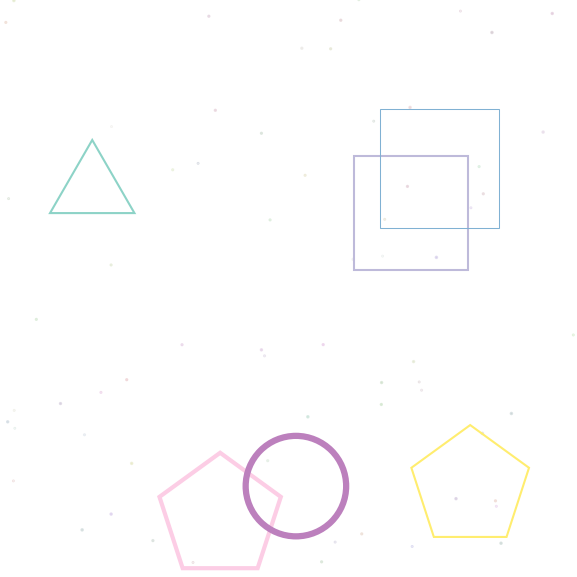[{"shape": "triangle", "thickness": 1, "radius": 0.42, "center": [0.16, 0.672]}, {"shape": "square", "thickness": 1, "radius": 0.49, "center": [0.711, 0.63]}, {"shape": "square", "thickness": 0.5, "radius": 0.51, "center": [0.761, 0.708]}, {"shape": "pentagon", "thickness": 2, "radius": 0.55, "center": [0.381, 0.105]}, {"shape": "circle", "thickness": 3, "radius": 0.44, "center": [0.512, 0.157]}, {"shape": "pentagon", "thickness": 1, "radius": 0.54, "center": [0.814, 0.156]}]